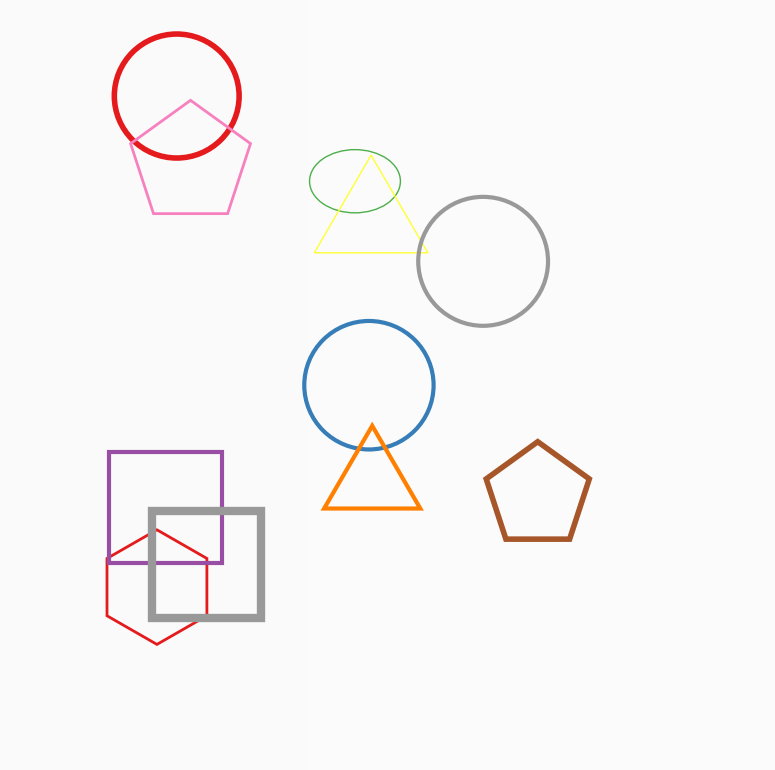[{"shape": "circle", "thickness": 2, "radius": 0.4, "center": [0.228, 0.875]}, {"shape": "hexagon", "thickness": 1, "radius": 0.37, "center": [0.203, 0.238]}, {"shape": "circle", "thickness": 1.5, "radius": 0.42, "center": [0.476, 0.5]}, {"shape": "oval", "thickness": 0.5, "radius": 0.29, "center": [0.458, 0.765]}, {"shape": "square", "thickness": 1.5, "radius": 0.36, "center": [0.213, 0.341]}, {"shape": "triangle", "thickness": 1.5, "radius": 0.36, "center": [0.48, 0.375]}, {"shape": "triangle", "thickness": 0.5, "radius": 0.42, "center": [0.479, 0.714]}, {"shape": "pentagon", "thickness": 2, "radius": 0.35, "center": [0.694, 0.356]}, {"shape": "pentagon", "thickness": 1, "radius": 0.41, "center": [0.246, 0.788]}, {"shape": "circle", "thickness": 1.5, "radius": 0.42, "center": [0.623, 0.661]}, {"shape": "square", "thickness": 3, "radius": 0.35, "center": [0.267, 0.267]}]